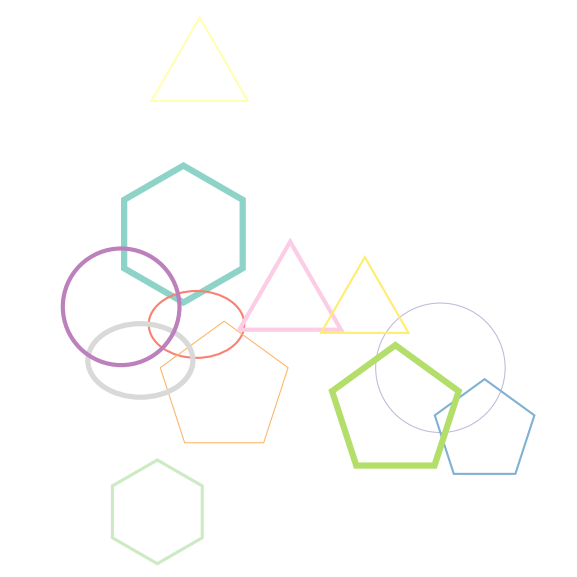[{"shape": "hexagon", "thickness": 3, "radius": 0.59, "center": [0.318, 0.594]}, {"shape": "triangle", "thickness": 1, "radius": 0.48, "center": [0.346, 0.872]}, {"shape": "circle", "thickness": 0.5, "radius": 0.56, "center": [0.763, 0.362]}, {"shape": "oval", "thickness": 1, "radius": 0.41, "center": [0.34, 0.437]}, {"shape": "pentagon", "thickness": 1, "radius": 0.45, "center": [0.839, 0.252]}, {"shape": "pentagon", "thickness": 0.5, "radius": 0.58, "center": [0.388, 0.327]}, {"shape": "pentagon", "thickness": 3, "radius": 0.58, "center": [0.685, 0.286]}, {"shape": "triangle", "thickness": 2, "radius": 0.51, "center": [0.502, 0.479]}, {"shape": "oval", "thickness": 2.5, "radius": 0.45, "center": [0.243, 0.375]}, {"shape": "circle", "thickness": 2, "radius": 0.5, "center": [0.21, 0.468]}, {"shape": "hexagon", "thickness": 1.5, "radius": 0.45, "center": [0.272, 0.113]}, {"shape": "triangle", "thickness": 1, "radius": 0.44, "center": [0.632, 0.466]}]